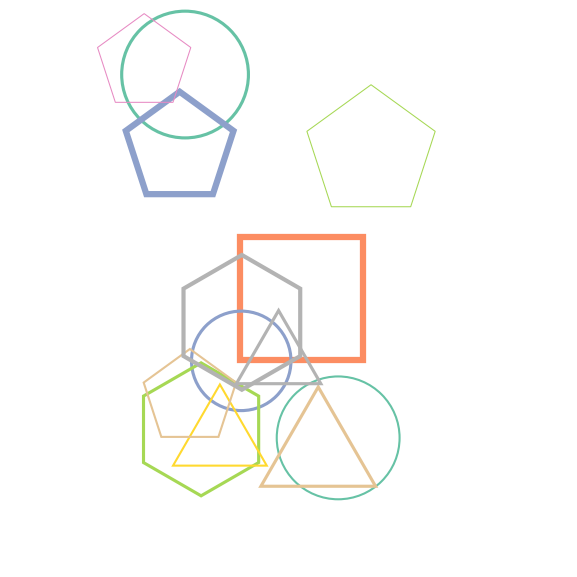[{"shape": "circle", "thickness": 1, "radius": 0.53, "center": [0.586, 0.241]}, {"shape": "circle", "thickness": 1.5, "radius": 0.55, "center": [0.32, 0.87]}, {"shape": "square", "thickness": 3, "radius": 0.53, "center": [0.521, 0.483]}, {"shape": "circle", "thickness": 1.5, "radius": 0.43, "center": [0.418, 0.374]}, {"shape": "pentagon", "thickness": 3, "radius": 0.49, "center": [0.311, 0.742]}, {"shape": "pentagon", "thickness": 0.5, "radius": 0.42, "center": [0.25, 0.891]}, {"shape": "pentagon", "thickness": 0.5, "radius": 0.58, "center": [0.643, 0.736]}, {"shape": "hexagon", "thickness": 1.5, "radius": 0.58, "center": [0.348, 0.256]}, {"shape": "triangle", "thickness": 1, "radius": 0.47, "center": [0.381, 0.24]}, {"shape": "triangle", "thickness": 1.5, "radius": 0.57, "center": [0.551, 0.214]}, {"shape": "pentagon", "thickness": 1, "radius": 0.42, "center": [0.329, 0.311]}, {"shape": "hexagon", "thickness": 2, "radius": 0.58, "center": [0.419, 0.441]}, {"shape": "triangle", "thickness": 1.5, "radius": 0.42, "center": [0.482, 0.377]}]